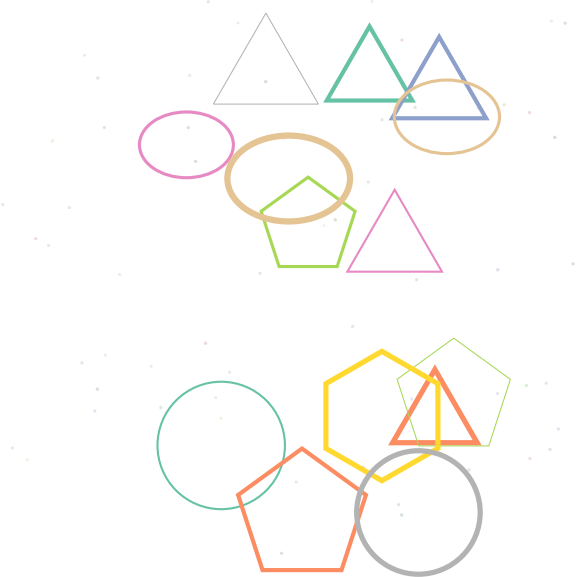[{"shape": "circle", "thickness": 1, "radius": 0.55, "center": [0.383, 0.228]}, {"shape": "triangle", "thickness": 2, "radius": 0.43, "center": [0.64, 0.868]}, {"shape": "pentagon", "thickness": 2, "radius": 0.58, "center": [0.523, 0.106]}, {"shape": "triangle", "thickness": 2.5, "radius": 0.42, "center": [0.753, 0.275]}, {"shape": "triangle", "thickness": 2, "radius": 0.47, "center": [0.76, 0.841]}, {"shape": "triangle", "thickness": 1, "radius": 0.47, "center": [0.683, 0.576]}, {"shape": "oval", "thickness": 1.5, "radius": 0.41, "center": [0.323, 0.748]}, {"shape": "pentagon", "thickness": 0.5, "radius": 0.52, "center": [0.786, 0.31]}, {"shape": "pentagon", "thickness": 1.5, "radius": 0.43, "center": [0.534, 0.607]}, {"shape": "hexagon", "thickness": 2.5, "radius": 0.56, "center": [0.661, 0.279]}, {"shape": "oval", "thickness": 3, "radius": 0.53, "center": [0.5, 0.69]}, {"shape": "oval", "thickness": 1.5, "radius": 0.46, "center": [0.774, 0.797]}, {"shape": "triangle", "thickness": 0.5, "radius": 0.53, "center": [0.46, 0.871]}, {"shape": "circle", "thickness": 2.5, "radius": 0.53, "center": [0.725, 0.112]}]